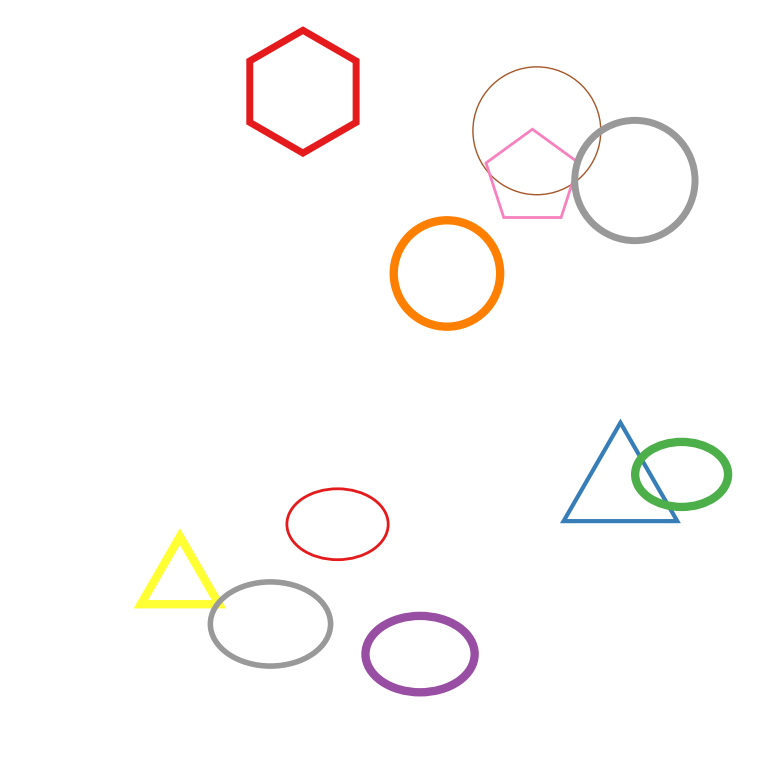[{"shape": "oval", "thickness": 1, "radius": 0.33, "center": [0.438, 0.319]}, {"shape": "hexagon", "thickness": 2.5, "radius": 0.4, "center": [0.393, 0.881]}, {"shape": "triangle", "thickness": 1.5, "radius": 0.43, "center": [0.806, 0.366]}, {"shape": "oval", "thickness": 3, "radius": 0.3, "center": [0.885, 0.384]}, {"shape": "oval", "thickness": 3, "radius": 0.35, "center": [0.546, 0.151]}, {"shape": "circle", "thickness": 3, "radius": 0.35, "center": [0.58, 0.645]}, {"shape": "triangle", "thickness": 3, "radius": 0.29, "center": [0.234, 0.245]}, {"shape": "circle", "thickness": 0.5, "radius": 0.42, "center": [0.697, 0.83]}, {"shape": "pentagon", "thickness": 1, "radius": 0.32, "center": [0.691, 0.769]}, {"shape": "circle", "thickness": 2.5, "radius": 0.39, "center": [0.825, 0.766]}, {"shape": "oval", "thickness": 2, "radius": 0.39, "center": [0.351, 0.19]}]